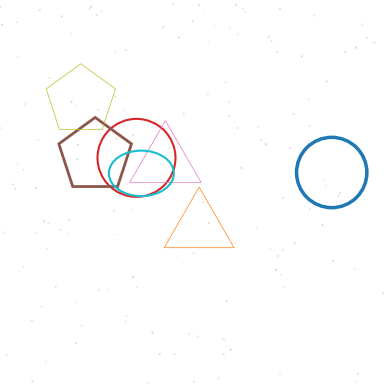[{"shape": "circle", "thickness": 2.5, "radius": 0.46, "center": [0.862, 0.552]}, {"shape": "triangle", "thickness": 0.5, "radius": 0.52, "center": [0.517, 0.409]}, {"shape": "circle", "thickness": 1.5, "radius": 0.51, "center": [0.355, 0.59]}, {"shape": "pentagon", "thickness": 2, "radius": 0.5, "center": [0.247, 0.596]}, {"shape": "triangle", "thickness": 0.5, "radius": 0.54, "center": [0.43, 0.58]}, {"shape": "pentagon", "thickness": 0.5, "radius": 0.47, "center": [0.21, 0.74]}, {"shape": "oval", "thickness": 1.5, "radius": 0.42, "center": [0.367, 0.55]}]